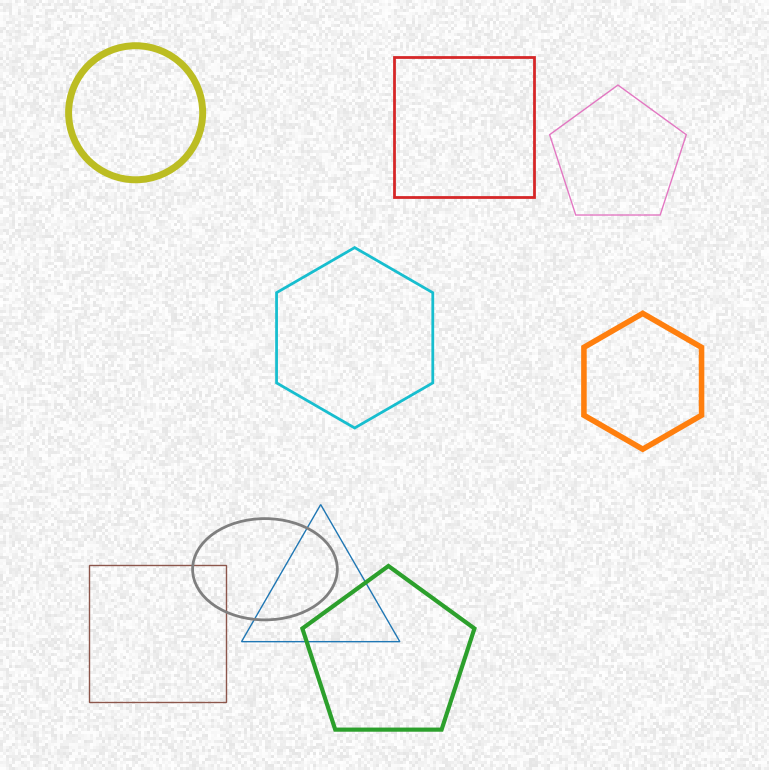[{"shape": "triangle", "thickness": 0.5, "radius": 0.59, "center": [0.416, 0.226]}, {"shape": "hexagon", "thickness": 2, "radius": 0.44, "center": [0.835, 0.505]}, {"shape": "pentagon", "thickness": 1.5, "radius": 0.59, "center": [0.504, 0.147]}, {"shape": "square", "thickness": 1, "radius": 0.46, "center": [0.602, 0.835]}, {"shape": "square", "thickness": 0.5, "radius": 0.44, "center": [0.204, 0.177]}, {"shape": "pentagon", "thickness": 0.5, "radius": 0.47, "center": [0.803, 0.796]}, {"shape": "oval", "thickness": 1, "radius": 0.47, "center": [0.344, 0.261]}, {"shape": "circle", "thickness": 2.5, "radius": 0.44, "center": [0.176, 0.854]}, {"shape": "hexagon", "thickness": 1, "radius": 0.59, "center": [0.461, 0.561]}]